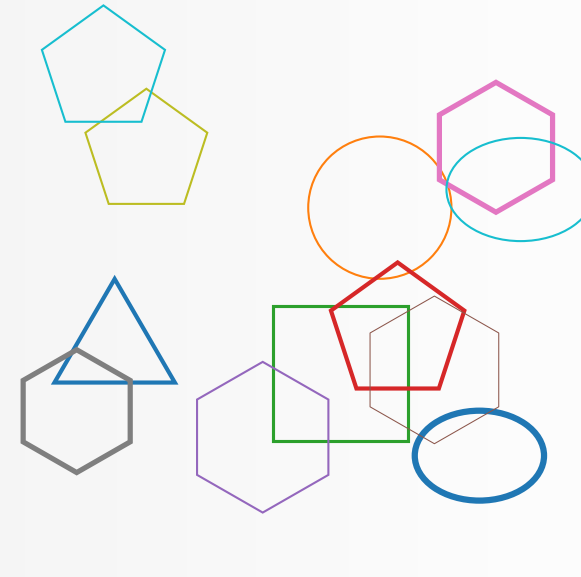[{"shape": "triangle", "thickness": 2, "radius": 0.6, "center": [0.197, 0.397]}, {"shape": "oval", "thickness": 3, "radius": 0.56, "center": [0.825, 0.21]}, {"shape": "circle", "thickness": 1, "radius": 0.62, "center": [0.653, 0.64]}, {"shape": "square", "thickness": 1.5, "radius": 0.58, "center": [0.586, 0.352]}, {"shape": "pentagon", "thickness": 2, "radius": 0.6, "center": [0.684, 0.424]}, {"shape": "hexagon", "thickness": 1, "radius": 0.65, "center": [0.452, 0.242]}, {"shape": "hexagon", "thickness": 0.5, "radius": 0.64, "center": [0.747, 0.359]}, {"shape": "hexagon", "thickness": 2.5, "radius": 0.56, "center": [0.853, 0.744]}, {"shape": "hexagon", "thickness": 2.5, "radius": 0.53, "center": [0.132, 0.287]}, {"shape": "pentagon", "thickness": 1, "radius": 0.55, "center": [0.252, 0.735]}, {"shape": "oval", "thickness": 1, "radius": 0.64, "center": [0.896, 0.671]}, {"shape": "pentagon", "thickness": 1, "radius": 0.56, "center": [0.178, 0.878]}]